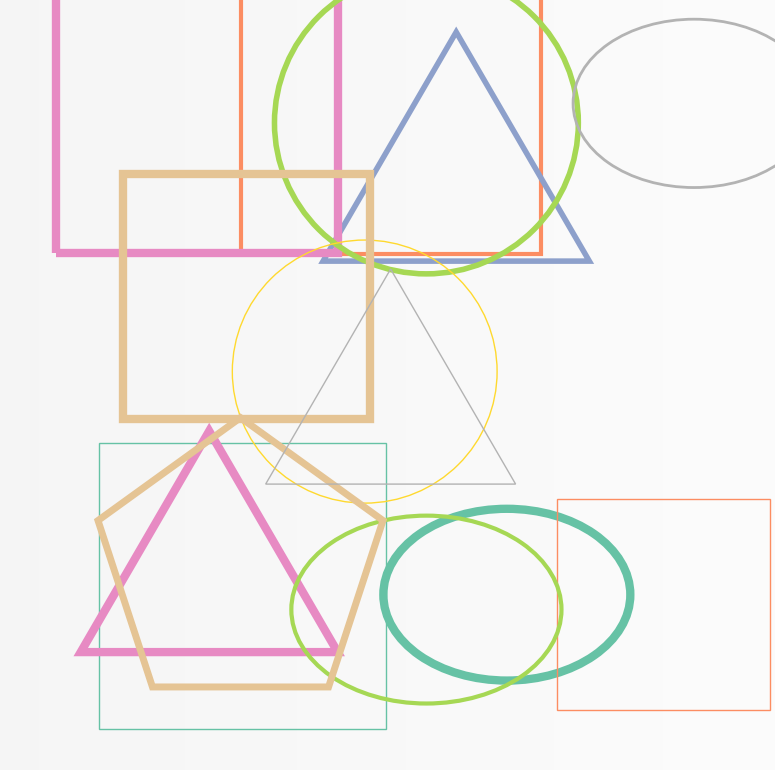[{"shape": "oval", "thickness": 3, "radius": 0.8, "center": [0.654, 0.228]}, {"shape": "square", "thickness": 0.5, "radius": 0.93, "center": [0.314, 0.239]}, {"shape": "square", "thickness": 1.5, "radius": 0.97, "center": [0.504, 0.863]}, {"shape": "square", "thickness": 0.5, "radius": 0.68, "center": [0.856, 0.214]}, {"shape": "triangle", "thickness": 2, "radius": 0.99, "center": [0.589, 0.76]}, {"shape": "square", "thickness": 3, "radius": 0.91, "center": [0.254, 0.854]}, {"shape": "triangle", "thickness": 3, "radius": 0.96, "center": [0.27, 0.249]}, {"shape": "oval", "thickness": 1.5, "radius": 0.87, "center": [0.55, 0.208]}, {"shape": "circle", "thickness": 2, "radius": 0.98, "center": [0.55, 0.84]}, {"shape": "circle", "thickness": 0.5, "radius": 0.85, "center": [0.471, 0.517]}, {"shape": "square", "thickness": 3, "radius": 0.8, "center": [0.318, 0.615]}, {"shape": "pentagon", "thickness": 2.5, "radius": 0.97, "center": [0.31, 0.264]}, {"shape": "oval", "thickness": 1, "radius": 0.78, "center": [0.896, 0.866]}, {"shape": "triangle", "thickness": 0.5, "radius": 0.93, "center": [0.504, 0.464]}]